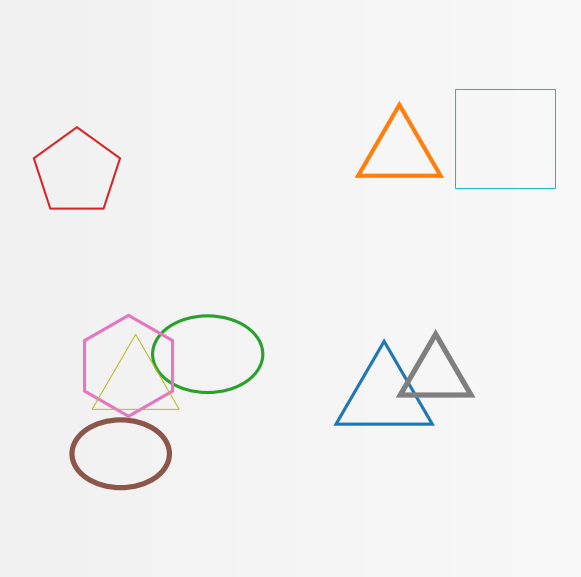[{"shape": "triangle", "thickness": 1.5, "radius": 0.48, "center": [0.661, 0.312]}, {"shape": "triangle", "thickness": 2, "radius": 0.41, "center": [0.687, 0.736]}, {"shape": "oval", "thickness": 1.5, "radius": 0.47, "center": [0.357, 0.386]}, {"shape": "pentagon", "thickness": 1, "radius": 0.39, "center": [0.132, 0.701]}, {"shape": "oval", "thickness": 2.5, "radius": 0.42, "center": [0.208, 0.213]}, {"shape": "hexagon", "thickness": 1.5, "radius": 0.44, "center": [0.221, 0.366]}, {"shape": "triangle", "thickness": 2.5, "radius": 0.35, "center": [0.75, 0.35]}, {"shape": "triangle", "thickness": 0.5, "radius": 0.43, "center": [0.233, 0.334]}, {"shape": "square", "thickness": 0.5, "radius": 0.43, "center": [0.869, 0.759]}]